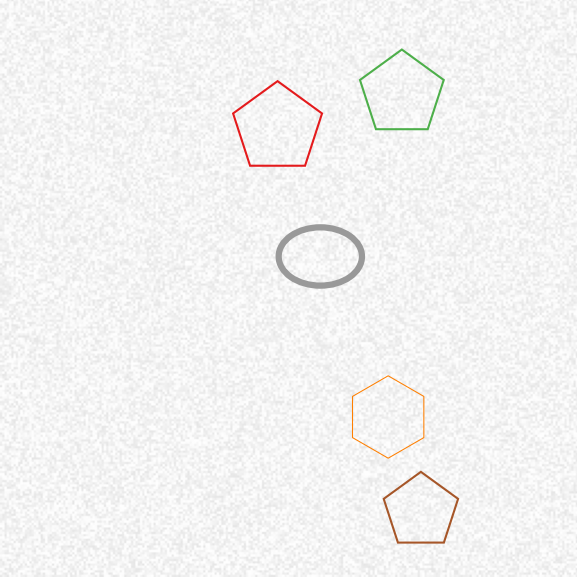[{"shape": "pentagon", "thickness": 1, "radius": 0.4, "center": [0.481, 0.778]}, {"shape": "pentagon", "thickness": 1, "radius": 0.38, "center": [0.696, 0.837]}, {"shape": "hexagon", "thickness": 0.5, "radius": 0.36, "center": [0.672, 0.277]}, {"shape": "pentagon", "thickness": 1, "radius": 0.34, "center": [0.729, 0.114]}, {"shape": "oval", "thickness": 3, "radius": 0.36, "center": [0.555, 0.555]}]